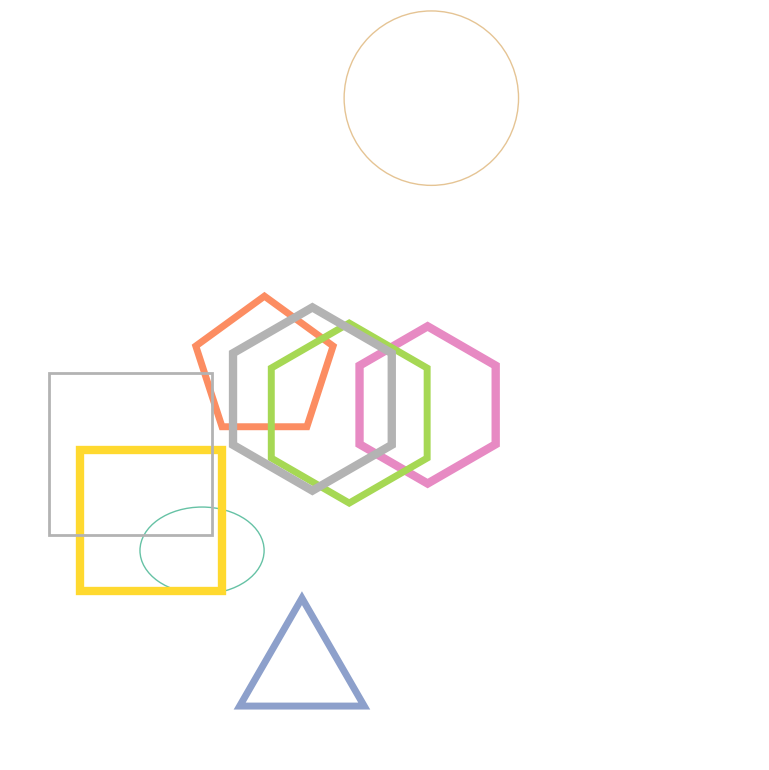[{"shape": "oval", "thickness": 0.5, "radius": 0.4, "center": [0.262, 0.285]}, {"shape": "pentagon", "thickness": 2.5, "radius": 0.47, "center": [0.343, 0.522]}, {"shape": "triangle", "thickness": 2.5, "radius": 0.47, "center": [0.392, 0.13]}, {"shape": "hexagon", "thickness": 3, "radius": 0.51, "center": [0.555, 0.474]}, {"shape": "hexagon", "thickness": 2.5, "radius": 0.58, "center": [0.454, 0.464]}, {"shape": "square", "thickness": 3, "radius": 0.46, "center": [0.196, 0.324]}, {"shape": "circle", "thickness": 0.5, "radius": 0.57, "center": [0.56, 0.873]}, {"shape": "hexagon", "thickness": 3, "radius": 0.6, "center": [0.406, 0.482]}, {"shape": "square", "thickness": 1, "radius": 0.53, "center": [0.169, 0.41]}]